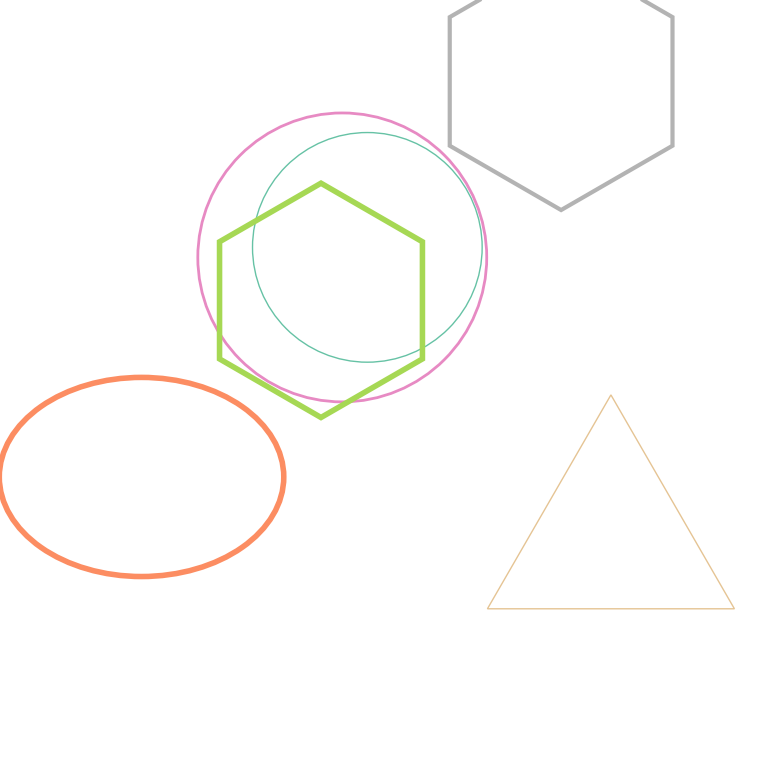[{"shape": "circle", "thickness": 0.5, "radius": 0.75, "center": [0.477, 0.679]}, {"shape": "oval", "thickness": 2, "radius": 0.92, "center": [0.184, 0.381]}, {"shape": "circle", "thickness": 1, "radius": 0.94, "center": [0.445, 0.666]}, {"shape": "hexagon", "thickness": 2, "radius": 0.76, "center": [0.417, 0.61]}, {"shape": "triangle", "thickness": 0.5, "radius": 0.93, "center": [0.793, 0.302]}, {"shape": "hexagon", "thickness": 1.5, "radius": 0.84, "center": [0.729, 0.894]}]